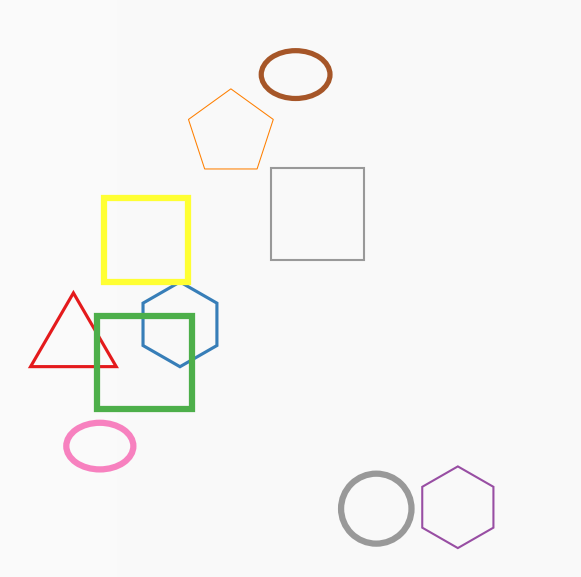[{"shape": "triangle", "thickness": 1.5, "radius": 0.43, "center": [0.126, 0.407]}, {"shape": "hexagon", "thickness": 1.5, "radius": 0.37, "center": [0.31, 0.438]}, {"shape": "square", "thickness": 3, "radius": 0.41, "center": [0.249, 0.372]}, {"shape": "hexagon", "thickness": 1, "radius": 0.35, "center": [0.788, 0.121]}, {"shape": "pentagon", "thickness": 0.5, "radius": 0.38, "center": [0.397, 0.769]}, {"shape": "square", "thickness": 3, "radius": 0.36, "center": [0.251, 0.584]}, {"shape": "oval", "thickness": 2.5, "radius": 0.3, "center": [0.509, 0.87]}, {"shape": "oval", "thickness": 3, "radius": 0.29, "center": [0.172, 0.227]}, {"shape": "circle", "thickness": 3, "radius": 0.3, "center": [0.647, 0.118]}, {"shape": "square", "thickness": 1, "radius": 0.4, "center": [0.547, 0.628]}]